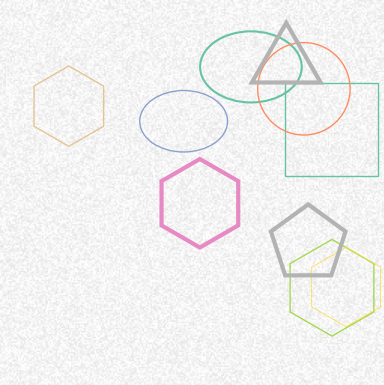[{"shape": "oval", "thickness": 1.5, "radius": 0.66, "center": [0.652, 0.826]}, {"shape": "square", "thickness": 1, "radius": 0.61, "center": [0.861, 0.663]}, {"shape": "circle", "thickness": 1, "radius": 0.6, "center": [0.789, 0.769]}, {"shape": "oval", "thickness": 1, "radius": 0.57, "center": [0.477, 0.685]}, {"shape": "hexagon", "thickness": 3, "radius": 0.57, "center": [0.519, 0.472]}, {"shape": "hexagon", "thickness": 1, "radius": 0.63, "center": [0.862, 0.253]}, {"shape": "hexagon", "thickness": 0.5, "radius": 0.52, "center": [0.899, 0.254]}, {"shape": "hexagon", "thickness": 1, "radius": 0.52, "center": [0.179, 0.724]}, {"shape": "triangle", "thickness": 3, "radius": 0.52, "center": [0.743, 0.837]}, {"shape": "pentagon", "thickness": 3, "radius": 0.51, "center": [0.801, 0.367]}]